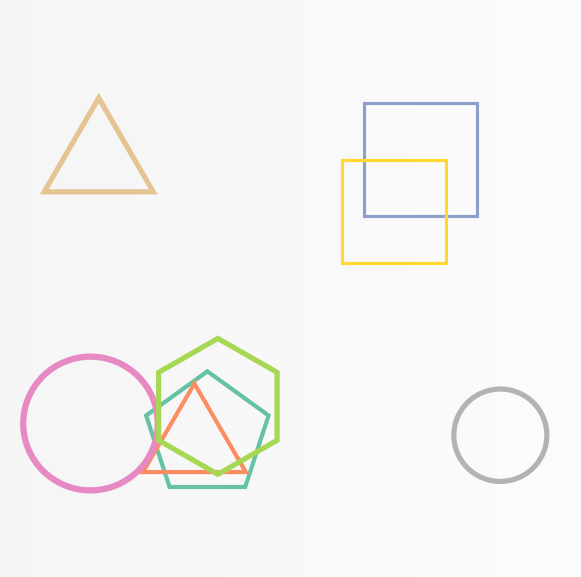[{"shape": "pentagon", "thickness": 2, "radius": 0.55, "center": [0.357, 0.245]}, {"shape": "triangle", "thickness": 2, "radius": 0.51, "center": [0.334, 0.233]}, {"shape": "square", "thickness": 1.5, "radius": 0.49, "center": [0.723, 0.723]}, {"shape": "circle", "thickness": 3, "radius": 0.58, "center": [0.156, 0.266]}, {"shape": "hexagon", "thickness": 2.5, "radius": 0.59, "center": [0.375, 0.296]}, {"shape": "square", "thickness": 1.5, "radius": 0.45, "center": [0.679, 0.633]}, {"shape": "triangle", "thickness": 2.5, "radius": 0.54, "center": [0.17, 0.721]}, {"shape": "circle", "thickness": 2.5, "radius": 0.4, "center": [0.861, 0.245]}]